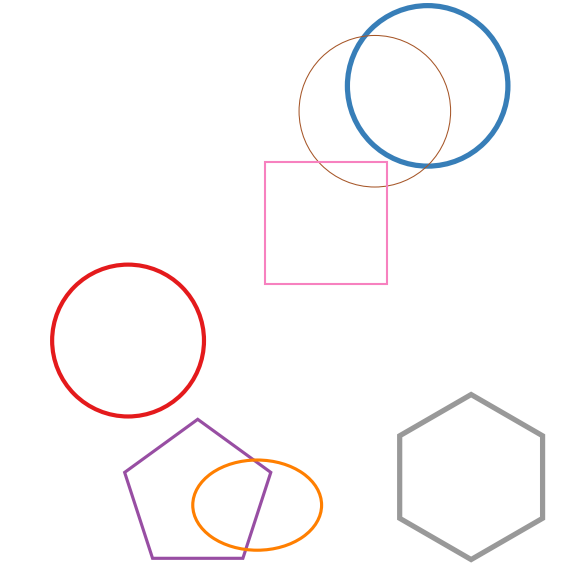[{"shape": "circle", "thickness": 2, "radius": 0.66, "center": [0.222, 0.409]}, {"shape": "circle", "thickness": 2.5, "radius": 0.69, "center": [0.741, 0.85]}, {"shape": "pentagon", "thickness": 1.5, "radius": 0.67, "center": [0.342, 0.14]}, {"shape": "oval", "thickness": 1.5, "radius": 0.56, "center": [0.445, 0.124]}, {"shape": "circle", "thickness": 0.5, "radius": 0.66, "center": [0.649, 0.807]}, {"shape": "square", "thickness": 1, "radius": 0.53, "center": [0.565, 0.613]}, {"shape": "hexagon", "thickness": 2.5, "radius": 0.71, "center": [0.816, 0.173]}]